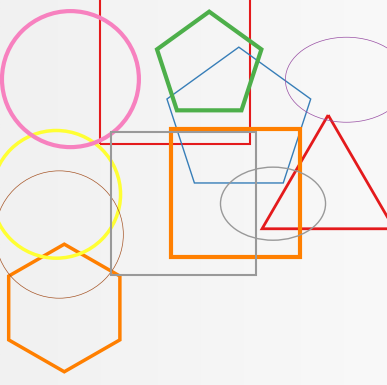[{"shape": "triangle", "thickness": 2, "radius": 0.98, "center": [0.847, 0.504]}, {"shape": "square", "thickness": 1.5, "radius": 0.97, "center": [0.451, 0.82]}, {"shape": "pentagon", "thickness": 1, "radius": 0.98, "center": [0.616, 0.683]}, {"shape": "pentagon", "thickness": 3, "radius": 0.71, "center": [0.54, 0.828]}, {"shape": "oval", "thickness": 0.5, "radius": 0.79, "center": [0.894, 0.793]}, {"shape": "hexagon", "thickness": 2.5, "radius": 0.83, "center": [0.166, 0.2]}, {"shape": "square", "thickness": 3, "radius": 0.83, "center": [0.607, 0.498]}, {"shape": "circle", "thickness": 2.5, "radius": 0.83, "center": [0.145, 0.495]}, {"shape": "circle", "thickness": 0.5, "radius": 0.83, "center": [0.153, 0.391]}, {"shape": "circle", "thickness": 3, "radius": 0.88, "center": [0.182, 0.795]}, {"shape": "oval", "thickness": 1, "radius": 0.68, "center": [0.705, 0.471]}, {"shape": "square", "thickness": 1.5, "radius": 0.93, "center": [0.474, 0.472]}]